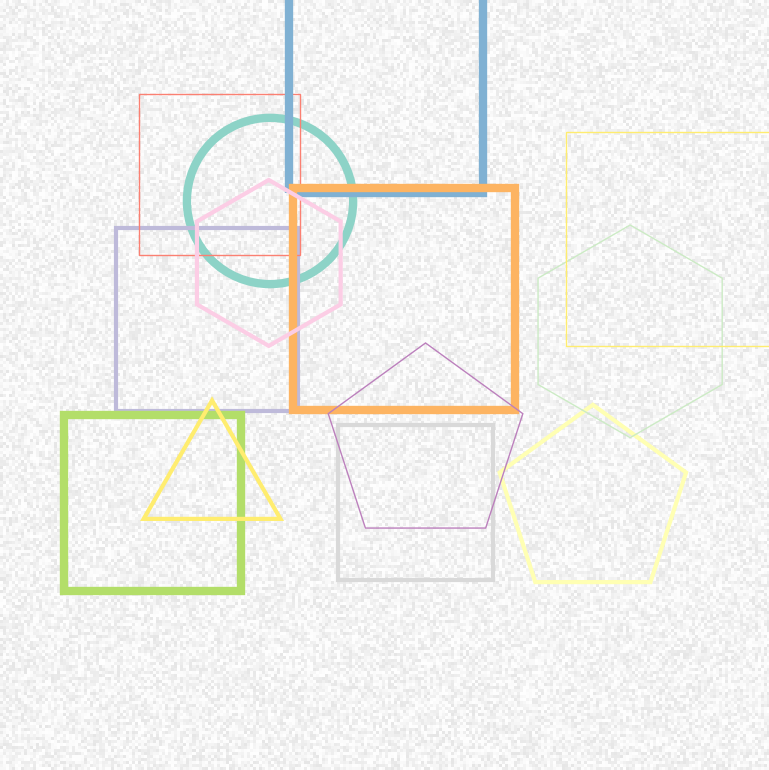[{"shape": "circle", "thickness": 3, "radius": 0.54, "center": [0.351, 0.739]}, {"shape": "pentagon", "thickness": 1.5, "radius": 0.64, "center": [0.77, 0.347]}, {"shape": "square", "thickness": 1.5, "radius": 0.59, "center": [0.269, 0.585]}, {"shape": "square", "thickness": 0.5, "radius": 0.52, "center": [0.285, 0.774]}, {"shape": "square", "thickness": 3, "radius": 0.63, "center": [0.501, 0.876]}, {"shape": "square", "thickness": 3, "radius": 0.72, "center": [0.525, 0.612]}, {"shape": "square", "thickness": 3, "radius": 0.57, "center": [0.198, 0.347]}, {"shape": "hexagon", "thickness": 1.5, "radius": 0.54, "center": [0.349, 0.659]}, {"shape": "square", "thickness": 1.5, "radius": 0.5, "center": [0.54, 0.348]}, {"shape": "pentagon", "thickness": 0.5, "radius": 0.66, "center": [0.553, 0.422]}, {"shape": "hexagon", "thickness": 0.5, "radius": 0.69, "center": [0.818, 0.57]}, {"shape": "square", "thickness": 0.5, "radius": 0.7, "center": [0.875, 0.69]}, {"shape": "triangle", "thickness": 1.5, "radius": 0.51, "center": [0.275, 0.377]}]